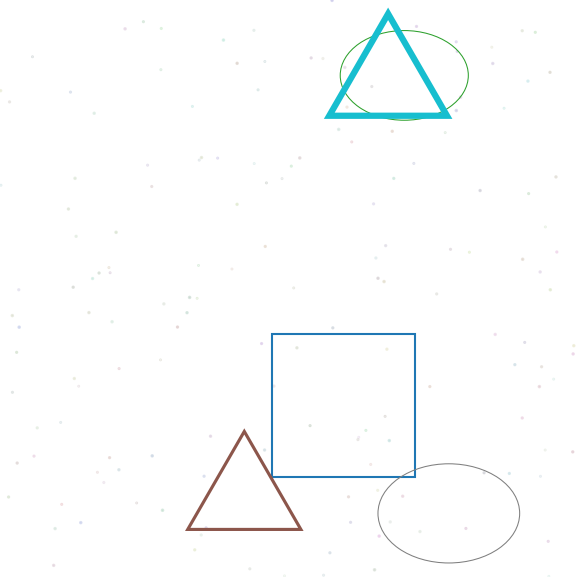[{"shape": "square", "thickness": 1, "radius": 0.62, "center": [0.595, 0.298]}, {"shape": "oval", "thickness": 0.5, "radius": 0.55, "center": [0.7, 0.869]}, {"shape": "triangle", "thickness": 1.5, "radius": 0.57, "center": [0.423, 0.139]}, {"shape": "oval", "thickness": 0.5, "radius": 0.61, "center": [0.777, 0.11]}, {"shape": "triangle", "thickness": 3, "radius": 0.59, "center": [0.672, 0.858]}]